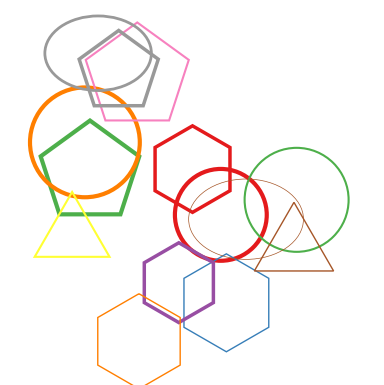[{"shape": "hexagon", "thickness": 2.5, "radius": 0.56, "center": [0.5, 0.561]}, {"shape": "circle", "thickness": 3, "radius": 0.6, "center": [0.574, 0.442]}, {"shape": "hexagon", "thickness": 1, "radius": 0.64, "center": [0.588, 0.213]}, {"shape": "pentagon", "thickness": 3, "radius": 0.67, "center": [0.234, 0.552]}, {"shape": "circle", "thickness": 1.5, "radius": 0.68, "center": [0.77, 0.481]}, {"shape": "hexagon", "thickness": 2.5, "radius": 0.52, "center": [0.465, 0.266]}, {"shape": "circle", "thickness": 3, "radius": 0.71, "center": [0.221, 0.63]}, {"shape": "hexagon", "thickness": 1, "radius": 0.62, "center": [0.361, 0.114]}, {"shape": "triangle", "thickness": 1.5, "radius": 0.56, "center": [0.187, 0.389]}, {"shape": "triangle", "thickness": 1, "radius": 0.59, "center": [0.764, 0.356]}, {"shape": "oval", "thickness": 0.5, "radius": 0.75, "center": [0.639, 0.431]}, {"shape": "pentagon", "thickness": 1.5, "radius": 0.7, "center": [0.357, 0.801]}, {"shape": "pentagon", "thickness": 2.5, "radius": 0.54, "center": [0.308, 0.813]}, {"shape": "oval", "thickness": 2, "radius": 0.69, "center": [0.255, 0.862]}]